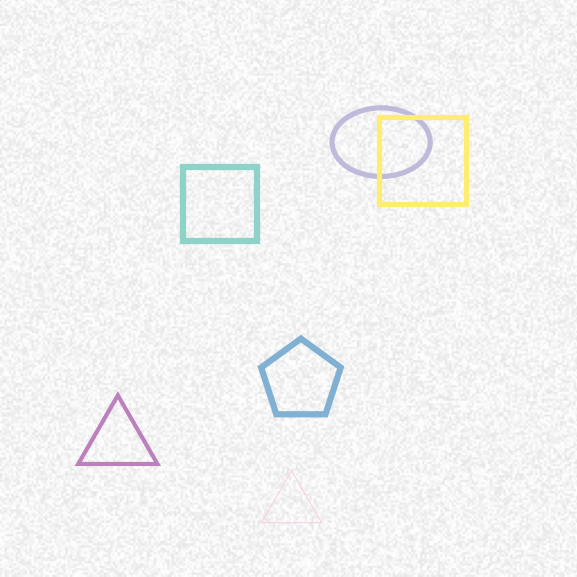[{"shape": "square", "thickness": 3, "radius": 0.32, "center": [0.381, 0.646]}, {"shape": "oval", "thickness": 2.5, "radius": 0.42, "center": [0.66, 0.753]}, {"shape": "pentagon", "thickness": 3, "radius": 0.36, "center": [0.521, 0.34]}, {"shape": "triangle", "thickness": 0.5, "radius": 0.3, "center": [0.505, 0.124]}, {"shape": "triangle", "thickness": 2, "radius": 0.4, "center": [0.204, 0.235]}, {"shape": "square", "thickness": 2.5, "radius": 0.38, "center": [0.732, 0.722]}]